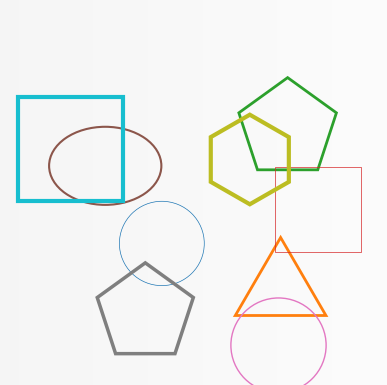[{"shape": "circle", "thickness": 0.5, "radius": 0.55, "center": [0.418, 0.368]}, {"shape": "triangle", "thickness": 2, "radius": 0.68, "center": [0.724, 0.248]}, {"shape": "pentagon", "thickness": 2, "radius": 0.66, "center": [0.742, 0.666]}, {"shape": "square", "thickness": 0.5, "radius": 0.55, "center": [0.821, 0.457]}, {"shape": "oval", "thickness": 1.5, "radius": 0.72, "center": [0.272, 0.569]}, {"shape": "circle", "thickness": 1, "radius": 0.61, "center": [0.719, 0.103]}, {"shape": "pentagon", "thickness": 2.5, "radius": 0.65, "center": [0.375, 0.187]}, {"shape": "hexagon", "thickness": 3, "radius": 0.58, "center": [0.645, 0.586]}, {"shape": "square", "thickness": 3, "radius": 0.68, "center": [0.182, 0.613]}]